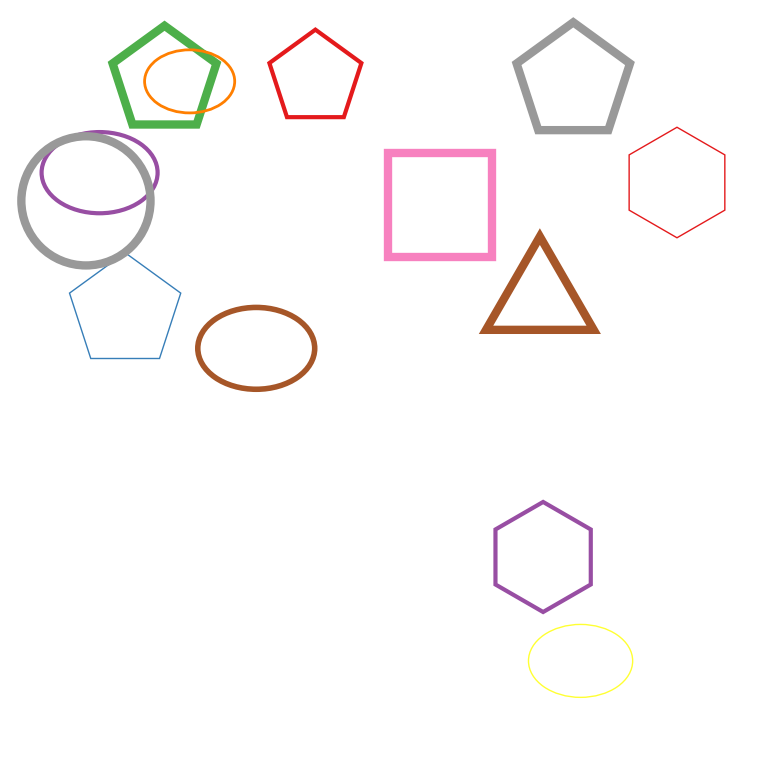[{"shape": "pentagon", "thickness": 1.5, "radius": 0.31, "center": [0.41, 0.899]}, {"shape": "hexagon", "thickness": 0.5, "radius": 0.36, "center": [0.879, 0.763]}, {"shape": "pentagon", "thickness": 0.5, "radius": 0.38, "center": [0.163, 0.596]}, {"shape": "pentagon", "thickness": 3, "radius": 0.35, "center": [0.214, 0.896]}, {"shape": "hexagon", "thickness": 1.5, "radius": 0.36, "center": [0.705, 0.277]}, {"shape": "oval", "thickness": 1.5, "radius": 0.38, "center": [0.129, 0.776]}, {"shape": "oval", "thickness": 1, "radius": 0.29, "center": [0.246, 0.894]}, {"shape": "oval", "thickness": 0.5, "radius": 0.34, "center": [0.754, 0.142]}, {"shape": "oval", "thickness": 2, "radius": 0.38, "center": [0.333, 0.548]}, {"shape": "triangle", "thickness": 3, "radius": 0.4, "center": [0.701, 0.612]}, {"shape": "square", "thickness": 3, "radius": 0.34, "center": [0.571, 0.734]}, {"shape": "pentagon", "thickness": 3, "radius": 0.39, "center": [0.745, 0.894]}, {"shape": "circle", "thickness": 3, "radius": 0.42, "center": [0.112, 0.739]}]